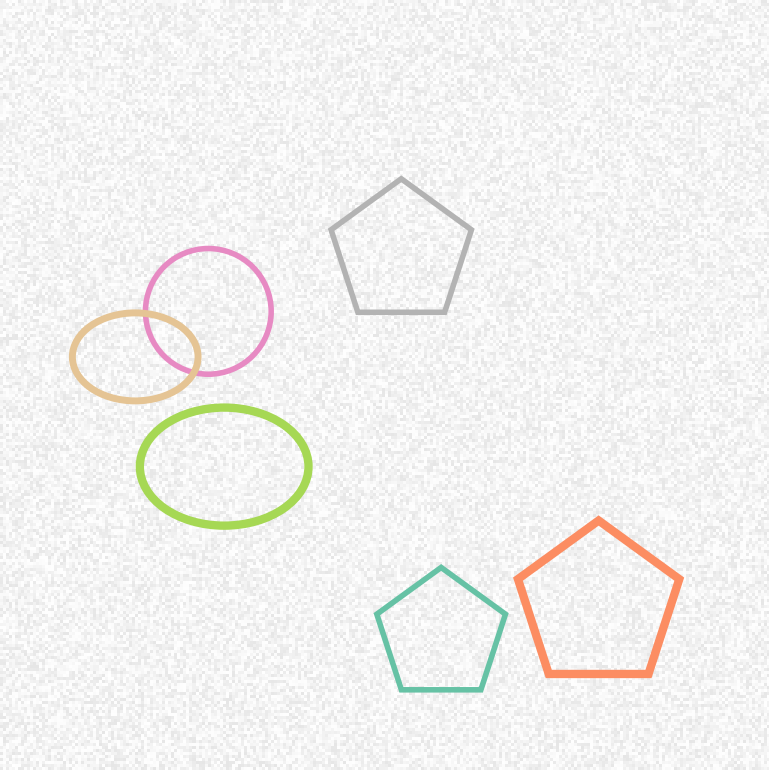[{"shape": "pentagon", "thickness": 2, "radius": 0.44, "center": [0.573, 0.175]}, {"shape": "pentagon", "thickness": 3, "radius": 0.55, "center": [0.777, 0.214]}, {"shape": "circle", "thickness": 2, "radius": 0.41, "center": [0.271, 0.596]}, {"shape": "oval", "thickness": 3, "radius": 0.55, "center": [0.291, 0.394]}, {"shape": "oval", "thickness": 2.5, "radius": 0.41, "center": [0.176, 0.537]}, {"shape": "pentagon", "thickness": 2, "radius": 0.48, "center": [0.521, 0.672]}]